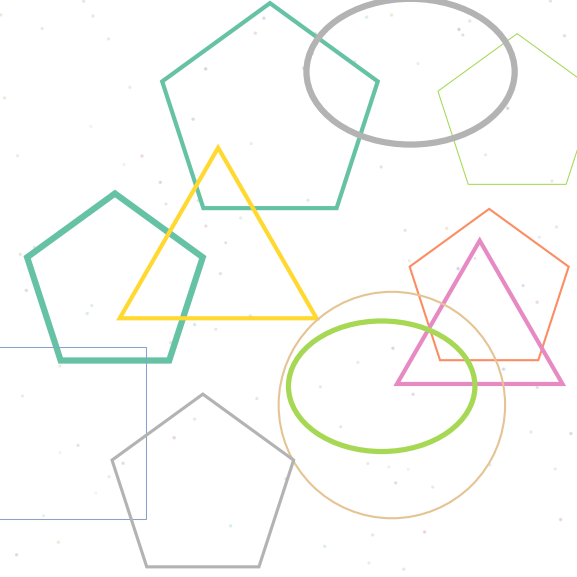[{"shape": "pentagon", "thickness": 2, "radius": 0.98, "center": [0.467, 0.797]}, {"shape": "pentagon", "thickness": 3, "radius": 0.8, "center": [0.199, 0.504]}, {"shape": "pentagon", "thickness": 1, "radius": 0.72, "center": [0.847, 0.493]}, {"shape": "square", "thickness": 0.5, "radius": 0.74, "center": [0.103, 0.249]}, {"shape": "triangle", "thickness": 2, "radius": 0.83, "center": [0.831, 0.417]}, {"shape": "oval", "thickness": 2.5, "radius": 0.81, "center": [0.661, 0.33]}, {"shape": "pentagon", "thickness": 0.5, "radius": 0.72, "center": [0.896, 0.797]}, {"shape": "triangle", "thickness": 2, "radius": 0.98, "center": [0.378, 0.546]}, {"shape": "circle", "thickness": 1, "radius": 0.98, "center": [0.679, 0.298]}, {"shape": "pentagon", "thickness": 1.5, "radius": 0.83, "center": [0.351, 0.151]}, {"shape": "oval", "thickness": 3, "radius": 0.9, "center": [0.711, 0.875]}]